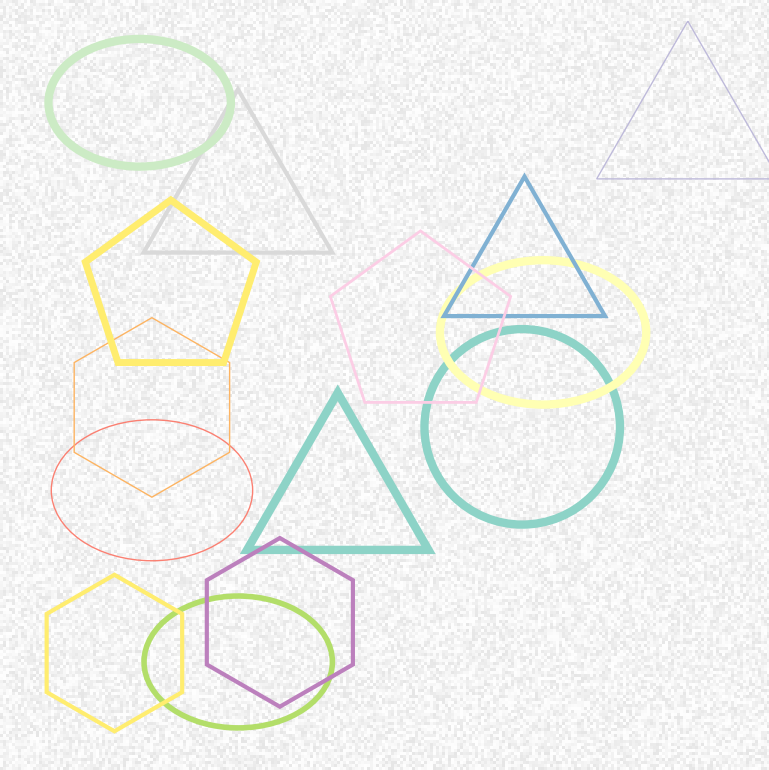[{"shape": "triangle", "thickness": 3, "radius": 0.68, "center": [0.439, 0.354]}, {"shape": "circle", "thickness": 3, "radius": 0.63, "center": [0.678, 0.446]}, {"shape": "oval", "thickness": 3, "radius": 0.67, "center": [0.705, 0.568]}, {"shape": "triangle", "thickness": 0.5, "radius": 0.68, "center": [0.893, 0.836]}, {"shape": "oval", "thickness": 0.5, "radius": 0.65, "center": [0.197, 0.363]}, {"shape": "triangle", "thickness": 1.5, "radius": 0.6, "center": [0.681, 0.65]}, {"shape": "hexagon", "thickness": 0.5, "radius": 0.58, "center": [0.197, 0.471]}, {"shape": "oval", "thickness": 2, "radius": 0.61, "center": [0.309, 0.14]}, {"shape": "pentagon", "thickness": 1, "radius": 0.62, "center": [0.546, 0.577]}, {"shape": "triangle", "thickness": 1.5, "radius": 0.71, "center": [0.309, 0.743]}, {"shape": "hexagon", "thickness": 1.5, "radius": 0.55, "center": [0.363, 0.192]}, {"shape": "oval", "thickness": 3, "radius": 0.59, "center": [0.181, 0.867]}, {"shape": "pentagon", "thickness": 2.5, "radius": 0.58, "center": [0.222, 0.624]}, {"shape": "hexagon", "thickness": 1.5, "radius": 0.51, "center": [0.149, 0.152]}]